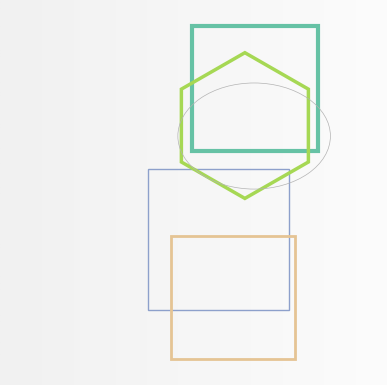[{"shape": "square", "thickness": 3, "radius": 0.82, "center": [0.657, 0.77]}, {"shape": "square", "thickness": 1, "radius": 0.91, "center": [0.564, 0.378]}, {"shape": "hexagon", "thickness": 2.5, "radius": 0.95, "center": [0.632, 0.674]}, {"shape": "square", "thickness": 2, "radius": 0.8, "center": [0.601, 0.227]}, {"shape": "oval", "thickness": 0.5, "radius": 0.98, "center": [0.656, 0.647]}]